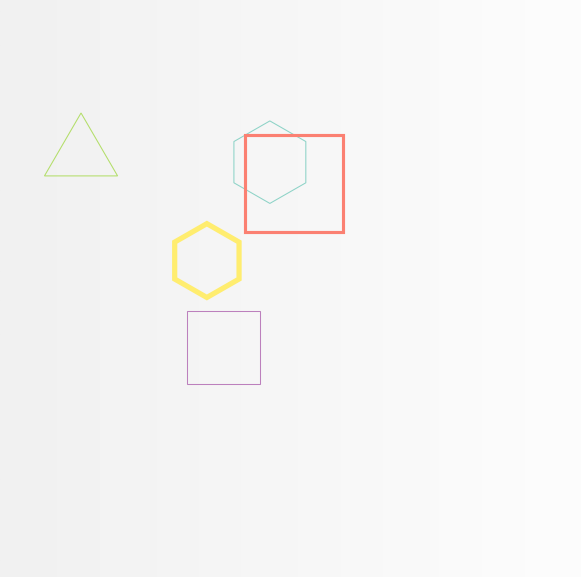[{"shape": "hexagon", "thickness": 0.5, "radius": 0.36, "center": [0.464, 0.718]}, {"shape": "square", "thickness": 1.5, "radius": 0.42, "center": [0.506, 0.682]}, {"shape": "triangle", "thickness": 0.5, "radius": 0.36, "center": [0.139, 0.731]}, {"shape": "square", "thickness": 0.5, "radius": 0.31, "center": [0.385, 0.397]}, {"shape": "hexagon", "thickness": 2.5, "radius": 0.32, "center": [0.356, 0.548]}]